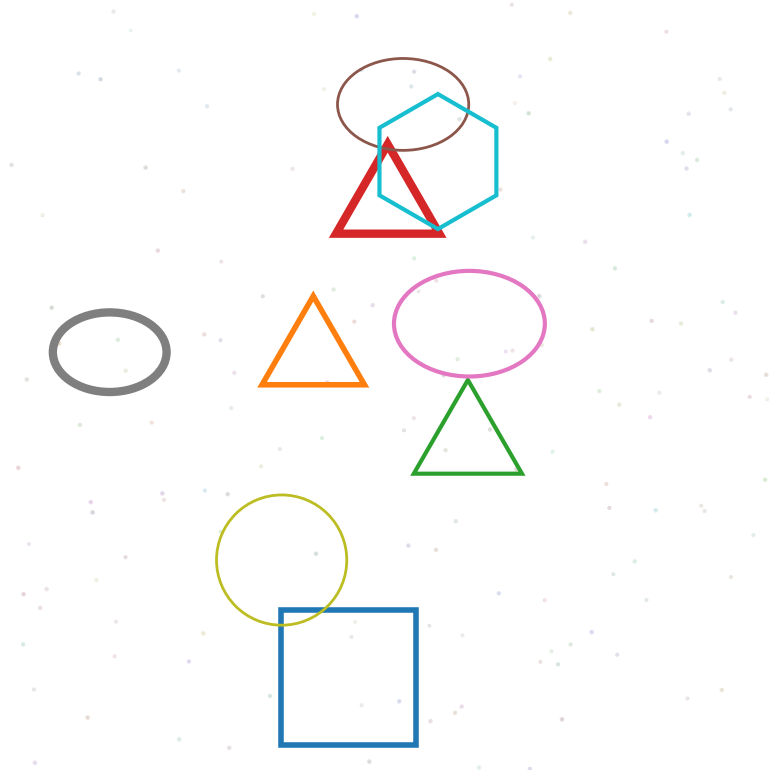[{"shape": "square", "thickness": 2, "radius": 0.44, "center": [0.453, 0.12]}, {"shape": "triangle", "thickness": 2, "radius": 0.38, "center": [0.407, 0.539]}, {"shape": "triangle", "thickness": 1.5, "radius": 0.41, "center": [0.608, 0.425]}, {"shape": "triangle", "thickness": 3, "radius": 0.39, "center": [0.504, 0.735]}, {"shape": "oval", "thickness": 1, "radius": 0.43, "center": [0.524, 0.864]}, {"shape": "oval", "thickness": 1.5, "radius": 0.49, "center": [0.61, 0.58]}, {"shape": "oval", "thickness": 3, "radius": 0.37, "center": [0.142, 0.543]}, {"shape": "circle", "thickness": 1, "radius": 0.42, "center": [0.366, 0.273]}, {"shape": "hexagon", "thickness": 1.5, "radius": 0.44, "center": [0.569, 0.79]}]